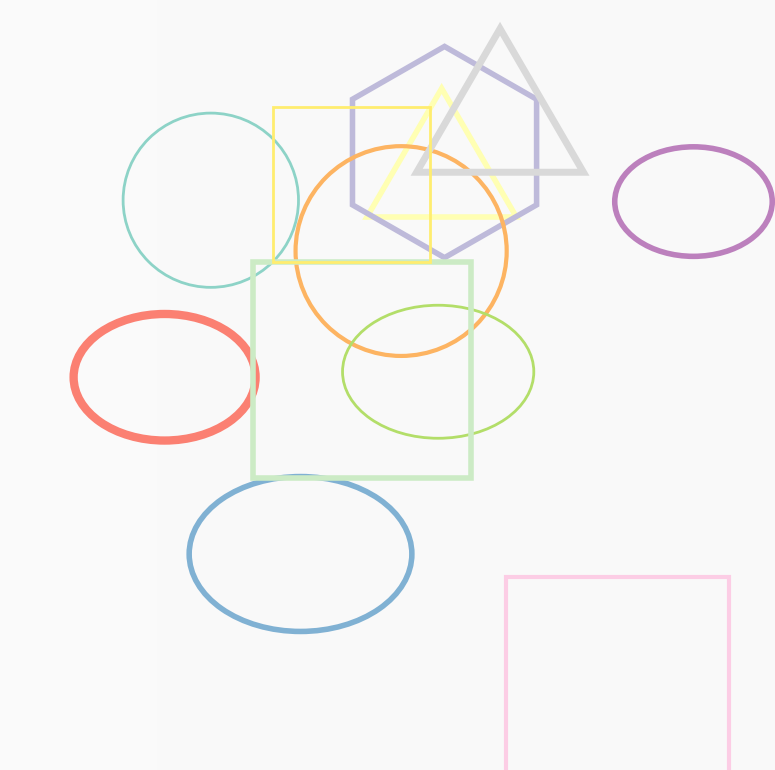[{"shape": "circle", "thickness": 1, "radius": 0.57, "center": [0.272, 0.74]}, {"shape": "triangle", "thickness": 2, "radius": 0.56, "center": [0.57, 0.774]}, {"shape": "hexagon", "thickness": 2, "radius": 0.69, "center": [0.574, 0.803]}, {"shape": "oval", "thickness": 3, "radius": 0.59, "center": [0.212, 0.51]}, {"shape": "oval", "thickness": 2, "radius": 0.72, "center": [0.388, 0.281]}, {"shape": "circle", "thickness": 1.5, "radius": 0.68, "center": [0.518, 0.674]}, {"shape": "oval", "thickness": 1, "radius": 0.62, "center": [0.565, 0.517]}, {"shape": "square", "thickness": 1.5, "radius": 0.72, "center": [0.797, 0.107]}, {"shape": "triangle", "thickness": 2.5, "radius": 0.62, "center": [0.645, 0.838]}, {"shape": "oval", "thickness": 2, "radius": 0.51, "center": [0.895, 0.738]}, {"shape": "square", "thickness": 2, "radius": 0.7, "center": [0.467, 0.519]}, {"shape": "square", "thickness": 1, "radius": 0.5, "center": [0.453, 0.761]}]